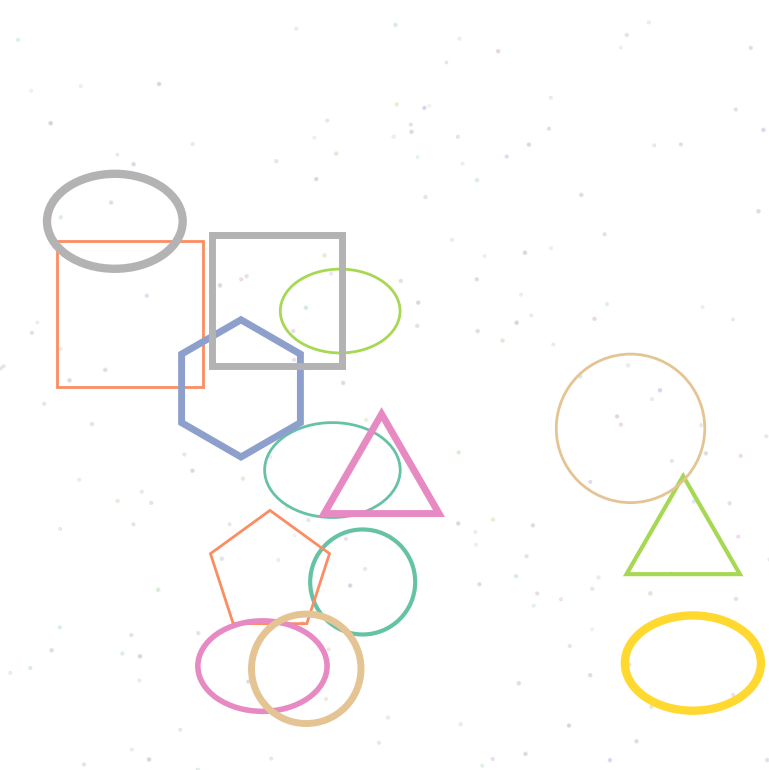[{"shape": "oval", "thickness": 1, "radius": 0.44, "center": [0.432, 0.39]}, {"shape": "circle", "thickness": 1.5, "radius": 0.34, "center": [0.471, 0.244]}, {"shape": "square", "thickness": 1, "radius": 0.47, "center": [0.169, 0.593]}, {"shape": "pentagon", "thickness": 1, "radius": 0.41, "center": [0.351, 0.256]}, {"shape": "hexagon", "thickness": 2.5, "radius": 0.45, "center": [0.313, 0.496]}, {"shape": "oval", "thickness": 2, "radius": 0.42, "center": [0.341, 0.135]}, {"shape": "triangle", "thickness": 2.5, "radius": 0.43, "center": [0.496, 0.376]}, {"shape": "triangle", "thickness": 1.5, "radius": 0.42, "center": [0.887, 0.297]}, {"shape": "oval", "thickness": 1, "radius": 0.39, "center": [0.442, 0.596]}, {"shape": "oval", "thickness": 3, "radius": 0.44, "center": [0.9, 0.139]}, {"shape": "circle", "thickness": 1, "radius": 0.48, "center": [0.819, 0.444]}, {"shape": "circle", "thickness": 2.5, "radius": 0.36, "center": [0.398, 0.131]}, {"shape": "oval", "thickness": 3, "radius": 0.44, "center": [0.149, 0.713]}, {"shape": "square", "thickness": 2.5, "radius": 0.42, "center": [0.36, 0.61]}]